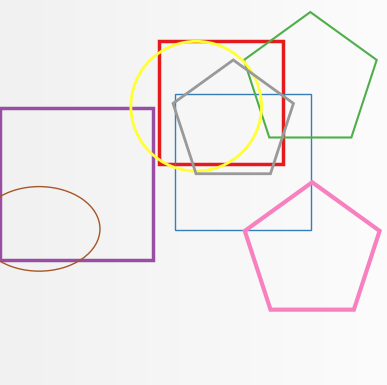[{"shape": "square", "thickness": 2.5, "radius": 0.8, "center": [0.571, 0.733]}, {"shape": "square", "thickness": 1, "radius": 0.88, "center": [0.626, 0.579]}, {"shape": "pentagon", "thickness": 1.5, "radius": 0.9, "center": [0.801, 0.789]}, {"shape": "square", "thickness": 2.5, "radius": 0.99, "center": [0.198, 0.522]}, {"shape": "circle", "thickness": 2, "radius": 0.84, "center": [0.506, 0.724]}, {"shape": "oval", "thickness": 1, "radius": 0.78, "center": [0.101, 0.406]}, {"shape": "pentagon", "thickness": 3, "radius": 0.91, "center": [0.806, 0.344]}, {"shape": "pentagon", "thickness": 2, "radius": 0.82, "center": [0.602, 0.681]}]